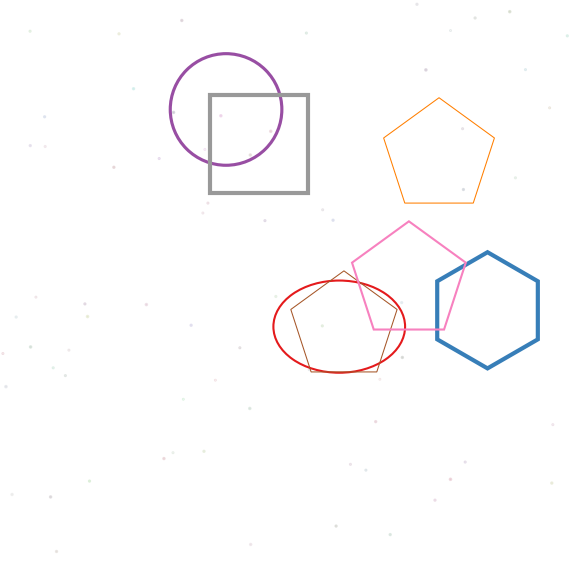[{"shape": "oval", "thickness": 1, "radius": 0.57, "center": [0.587, 0.434]}, {"shape": "hexagon", "thickness": 2, "radius": 0.5, "center": [0.844, 0.462]}, {"shape": "circle", "thickness": 1.5, "radius": 0.48, "center": [0.391, 0.81]}, {"shape": "pentagon", "thickness": 0.5, "radius": 0.5, "center": [0.76, 0.729]}, {"shape": "pentagon", "thickness": 0.5, "radius": 0.48, "center": [0.596, 0.433]}, {"shape": "pentagon", "thickness": 1, "radius": 0.52, "center": [0.708, 0.512]}, {"shape": "square", "thickness": 2, "radius": 0.42, "center": [0.449, 0.75]}]